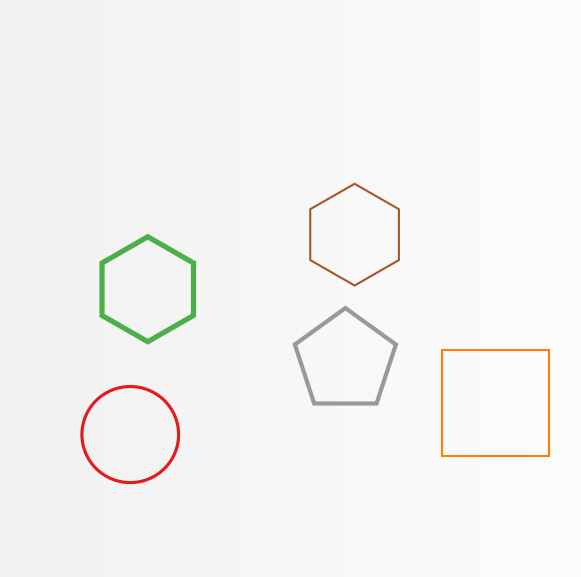[{"shape": "circle", "thickness": 1.5, "radius": 0.42, "center": [0.224, 0.247]}, {"shape": "hexagon", "thickness": 2.5, "radius": 0.45, "center": [0.254, 0.498]}, {"shape": "square", "thickness": 1, "radius": 0.46, "center": [0.853, 0.301]}, {"shape": "hexagon", "thickness": 1, "radius": 0.44, "center": [0.61, 0.593]}, {"shape": "pentagon", "thickness": 2, "radius": 0.46, "center": [0.594, 0.374]}]